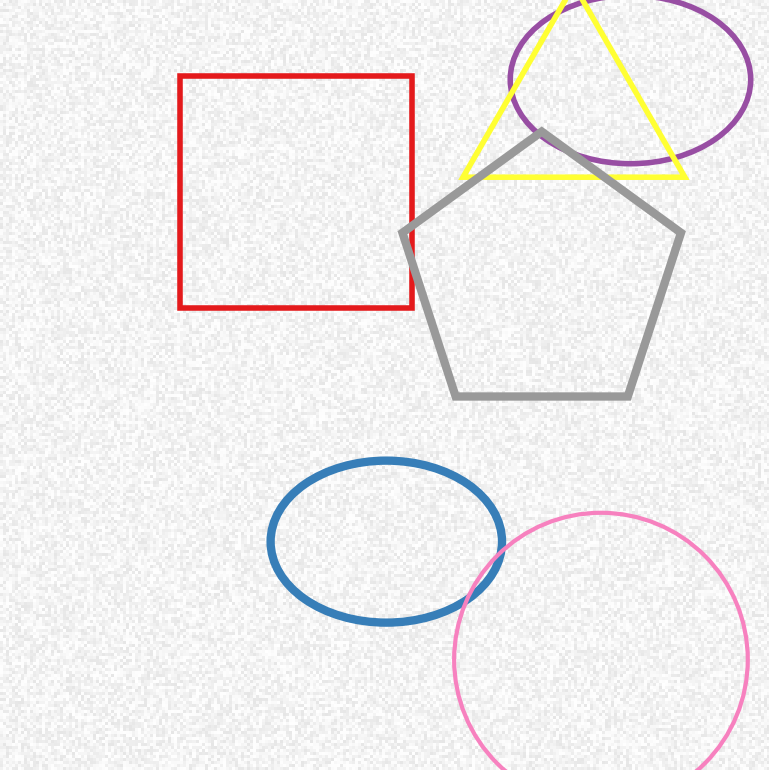[{"shape": "square", "thickness": 2, "radius": 0.75, "center": [0.385, 0.751]}, {"shape": "oval", "thickness": 3, "radius": 0.75, "center": [0.502, 0.297]}, {"shape": "oval", "thickness": 2, "radius": 0.78, "center": [0.819, 0.897]}, {"shape": "triangle", "thickness": 2, "radius": 0.83, "center": [0.745, 0.853]}, {"shape": "circle", "thickness": 1.5, "radius": 0.95, "center": [0.78, 0.143]}, {"shape": "pentagon", "thickness": 3, "radius": 0.95, "center": [0.704, 0.639]}]